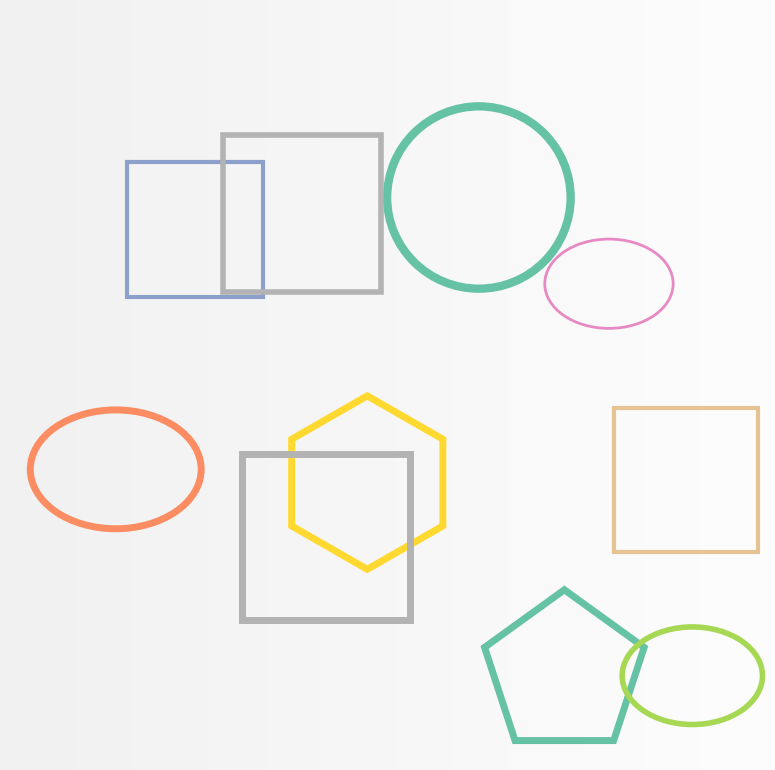[{"shape": "circle", "thickness": 3, "radius": 0.59, "center": [0.618, 0.743]}, {"shape": "pentagon", "thickness": 2.5, "radius": 0.54, "center": [0.728, 0.126]}, {"shape": "oval", "thickness": 2.5, "radius": 0.55, "center": [0.149, 0.39]}, {"shape": "square", "thickness": 1.5, "radius": 0.44, "center": [0.252, 0.702]}, {"shape": "oval", "thickness": 1, "radius": 0.41, "center": [0.786, 0.632]}, {"shape": "oval", "thickness": 2, "radius": 0.45, "center": [0.893, 0.122]}, {"shape": "hexagon", "thickness": 2.5, "radius": 0.56, "center": [0.474, 0.373]}, {"shape": "square", "thickness": 1.5, "radius": 0.47, "center": [0.885, 0.377]}, {"shape": "square", "thickness": 2, "radius": 0.51, "center": [0.39, 0.723]}, {"shape": "square", "thickness": 2.5, "radius": 0.54, "center": [0.421, 0.303]}]